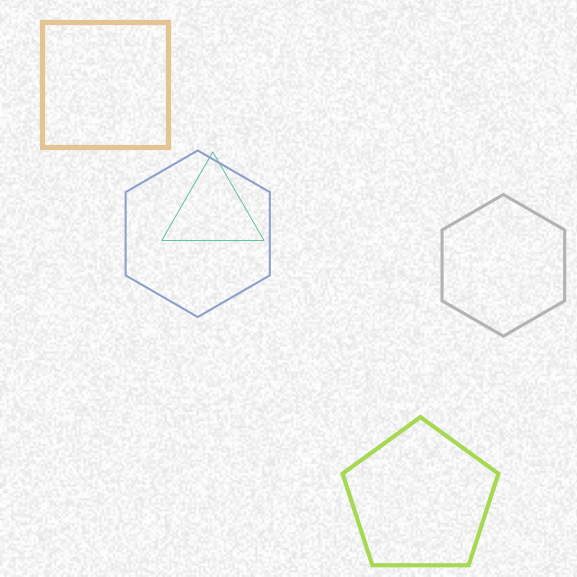[{"shape": "triangle", "thickness": 0.5, "radius": 0.51, "center": [0.369, 0.634]}, {"shape": "hexagon", "thickness": 1, "radius": 0.72, "center": [0.342, 0.594]}, {"shape": "pentagon", "thickness": 2, "radius": 0.71, "center": [0.728, 0.135]}, {"shape": "square", "thickness": 2.5, "radius": 0.54, "center": [0.182, 0.853]}, {"shape": "hexagon", "thickness": 1.5, "radius": 0.61, "center": [0.872, 0.54]}]